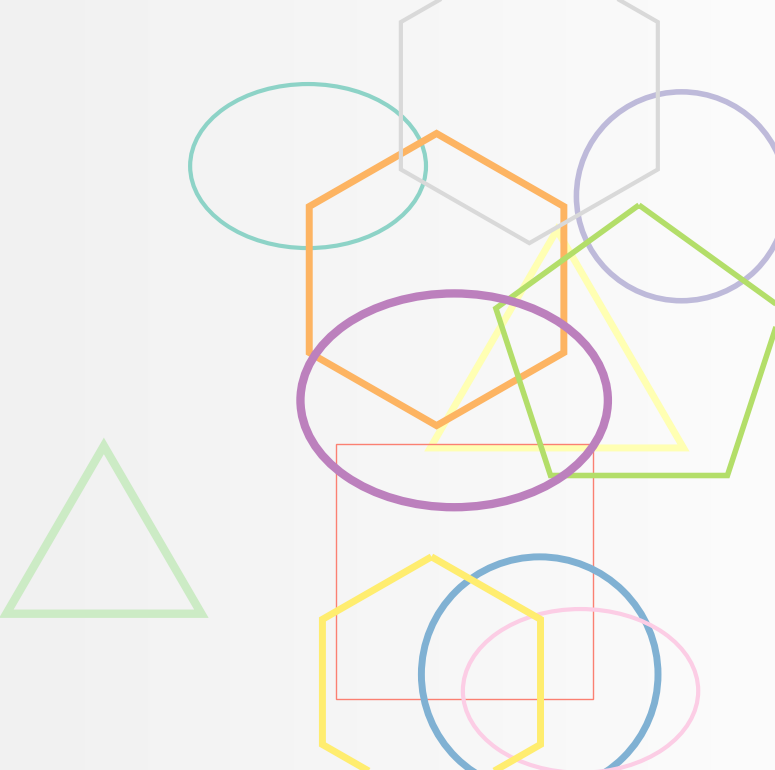[{"shape": "oval", "thickness": 1.5, "radius": 0.76, "center": [0.398, 0.784]}, {"shape": "triangle", "thickness": 2.5, "radius": 0.94, "center": [0.719, 0.513]}, {"shape": "circle", "thickness": 2, "radius": 0.68, "center": [0.879, 0.745]}, {"shape": "square", "thickness": 0.5, "radius": 0.83, "center": [0.599, 0.258]}, {"shape": "circle", "thickness": 2.5, "radius": 0.76, "center": [0.696, 0.124]}, {"shape": "hexagon", "thickness": 2.5, "radius": 0.95, "center": [0.563, 0.637]}, {"shape": "pentagon", "thickness": 2, "radius": 0.97, "center": [0.824, 0.54]}, {"shape": "oval", "thickness": 1.5, "radius": 0.76, "center": [0.749, 0.103]}, {"shape": "hexagon", "thickness": 1.5, "radius": 0.96, "center": [0.683, 0.876]}, {"shape": "oval", "thickness": 3, "radius": 0.99, "center": [0.586, 0.48]}, {"shape": "triangle", "thickness": 3, "radius": 0.73, "center": [0.134, 0.276]}, {"shape": "hexagon", "thickness": 2.5, "radius": 0.81, "center": [0.557, 0.114]}]